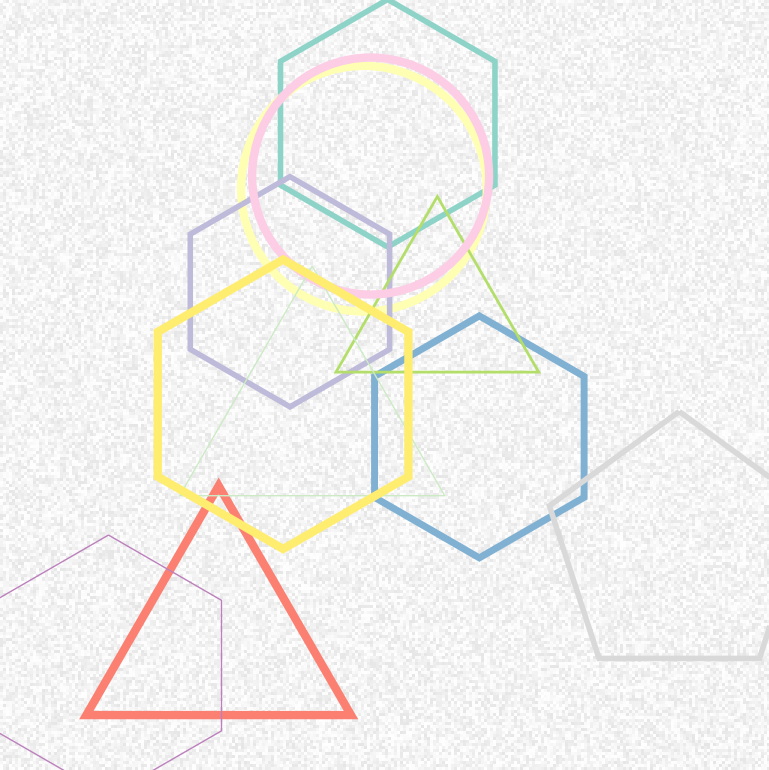[{"shape": "hexagon", "thickness": 2, "radius": 0.8, "center": [0.504, 0.84]}, {"shape": "circle", "thickness": 3, "radius": 0.8, "center": [0.473, 0.755]}, {"shape": "hexagon", "thickness": 2, "radius": 0.75, "center": [0.377, 0.621]}, {"shape": "triangle", "thickness": 3, "radius": 0.99, "center": [0.284, 0.171]}, {"shape": "hexagon", "thickness": 2.5, "radius": 0.79, "center": [0.623, 0.433]}, {"shape": "triangle", "thickness": 1, "radius": 0.76, "center": [0.568, 0.593]}, {"shape": "circle", "thickness": 3, "radius": 0.77, "center": [0.481, 0.771]}, {"shape": "pentagon", "thickness": 2, "radius": 0.89, "center": [0.882, 0.288]}, {"shape": "hexagon", "thickness": 0.5, "radius": 0.85, "center": [0.141, 0.136]}, {"shape": "triangle", "thickness": 0.5, "radius": 0.99, "center": [0.405, 0.456]}, {"shape": "hexagon", "thickness": 3, "radius": 0.94, "center": [0.368, 0.475]}]